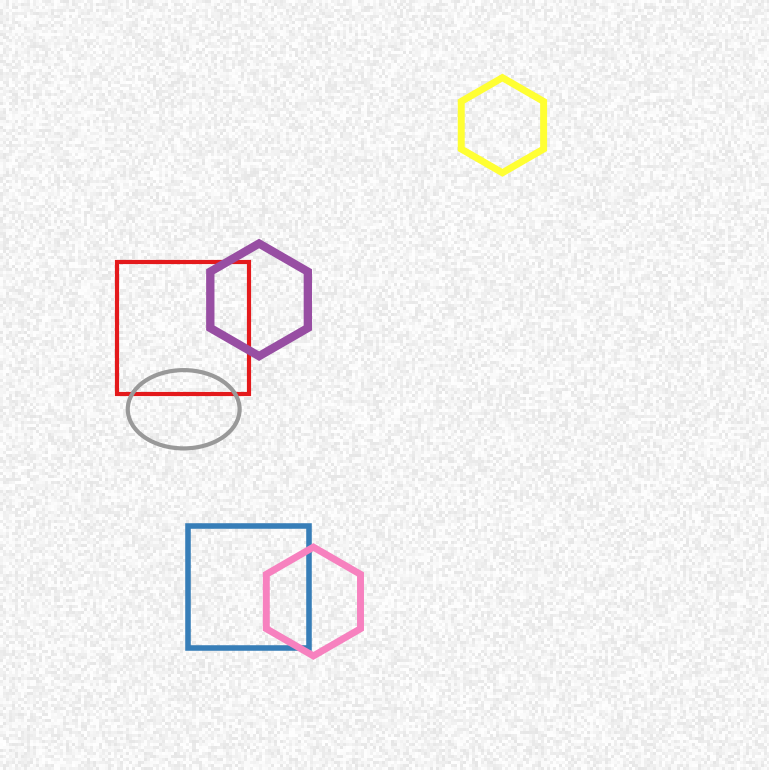[{"shape": "square", "thickness": 1.5, "radius": 0.43, "center": [0.238, 0.574]}, {"shape": "square", "thickness": 2, "radius": 0.4, "center": [0.323, 0.237]}, {"shape": "hexagon", "thickness": 3, "radius": 0.37, "center": [0.336, 0.611]}, {"shape": "hexagon", "thickness": 2.5, "radius": 0.31, "center": [0.653, 0.837]}, {"shape": "hexagon", "thickness": 2.5, "radius": 0.35, "center": [0.407, 0.219]}, {"shape": "oval", "thickness": 1.5, "radius": 0.36, "center": [0.239, 0.468]}]